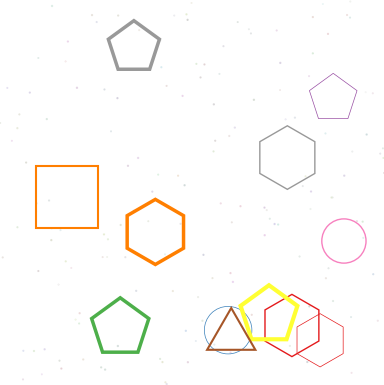[{"shape": "hexagon", "thickness": 1, "radius": 0.4, "center": [0.758, 0.155]}, {"shape": "hexagon", "thickness": 0.5, "radius": 0.35, "center": [0.831, 0.116]}, {"shape": "circle", "thickness": 0.5, "radius": 0.31, "center": [0.592, 0.142]}, {"shape": "pentagon", "thickness": 2.5, "radius": 0.39, "center": [0.312, 0.148]}, {"shape": "pentagon", "thickness": 0.5, "radius": 0.33, "center": [0.865, 0.745]}, {"shape": "hexagon", "thickness": 2.5, "radius": 0.42, "center": [0.404, 0.398]}, {"shape": "square", "thickness": 1.5, "radius": 0.4, "center": [0.174, 0.489]}, {"shape": "pentagon", "thickness": 3, "radius": 0.39, "center": [0.699, 0.182]}, {"shape": "triangle", "thickness": 1.5, "radius": 0.36, "center": [0.601, 0.128]}, {"shape": "circle", "thickness": 1, "radius": 0.29, "center": [0.893, 0.374]}, {"shape": "pentagon", "thickness": 2.5, "radius": 0.35, "center": [0.348, 0.877]}, {"shape": "hexagon", "thickness": 1, "radius": 0.41, "center": [0.746, 0.591]}]